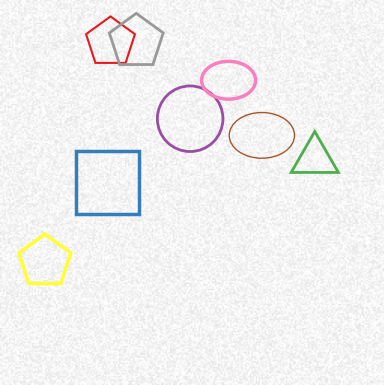[{"shape": "pentagon", "thickness": 1.5, "radius": 0.33, "center": [0.287, 0.891]}, {"shape": "square", "thickness": 2.5, "radius": 0.4, "center": [0.279, 0.526]}, {"shape": "triangle", "thickness": 2, "radius": 0.35, "center": [0.818, 0.588]}, {"shape": "circle", "thickness": 2, "radius": 0.43, "center": [0.494, 0.692]}, {"shape": "pentagon", "thickness": 2.5, "radius": 0.35, "center": [0.117, 0.321]}, {"shape": "oval", "thickness": 1, "radius": 0.42, "center": [0.68, 0.648]}, {"shape": "oval", "thickness": 2.5, "radius": 0.35, "center": [0.594, 0.792]}, {"shape": "pentagon", "thickness": 2, "radius": 0.37, "center": [0.354, 0.892]}]